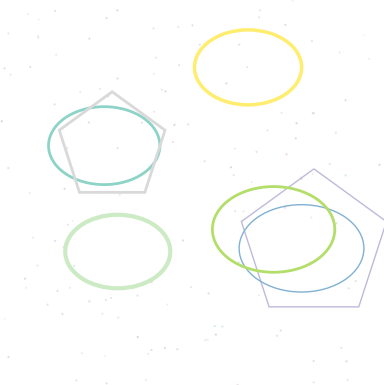[{"shape": "oval", "thickness": 2, "radius": 0.72, "center": [0.271, 0.622]}, {"shape": "pentagon", "thickness": 1, "radius": 0.99, "center": [0.815, 0.363]}, {"shape": "oval", "thickness": 1, "radius": 0.81, "center": [0.783, 0.355]}, {"shape": "oval", "thickness": 2, "radius": 0.79, "center": [0.711, 0.404]}, {"shape": "pentagon", "thickness": 2, "radius": 0.72, "center": [0.291, 0.617]}, {"shape": "oval", "thickness": 3, "radius": 0.68, "center": [0.306, 0.347]}, {"shape": "oval", "thickness": 2.5, "radius": 0.7, "center": [0.644, 0.825]}]